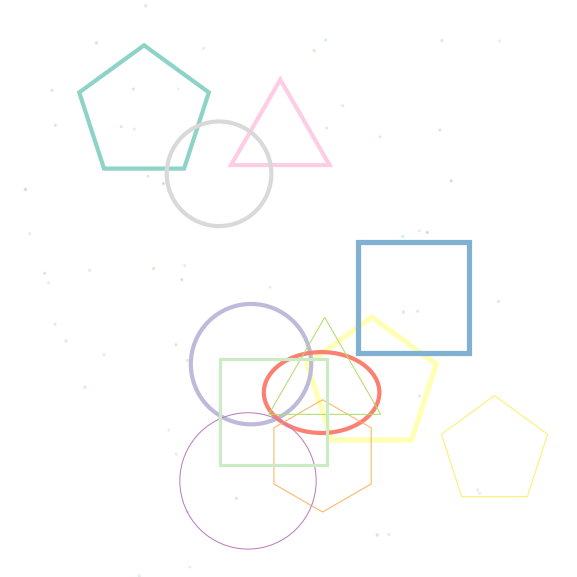[{"shape": "pentagon", "thickness": 2, "radius": 0.59, "center": [0.249, 0.803]}, {"shape": "pentagon", "thickness": 2.5, "radius": 0.59, "center": [0.644, 0.332]}, {"shape": "circle", "thickness": 2, "radius": 0.52, "center": [0.435, 0.369]}, {"shape": "oval", "thickness": 2, "radius": 0.5, "center": [0.557, 0.319]}, {"shape": "square", "thickness": 2.5, "radius": 0.48, "center": [0.716, 0.484]}, {"shape": "hexagon", "thickness": 0.5, "radius": 0.49, "center": [0.559, 0.21]}, {"shape": "triangle", "thickness": 0.5, "radius": 0.56, "center": [0.562, 0.338]}, {"shape": "triangle", "thickness": 2, "radius": 0.49, "center": [0.485, 0.763]}, {"shape": "circle", "thickness": 2, "radius": 0.45, "center": [0.379, 0.698]}, {"shape": "circle", "thickness": 0.5, "radius": 0.59, "center": [0.429, 0.166]}, {"shape": "square", "thickness": 1.5, "radius": 0.46, "center": [0.474, 0.286]}, {"shape": "pentagon", "thickness": 0.5, "radius": 0.48, "center": [0.856, 0.217]}]